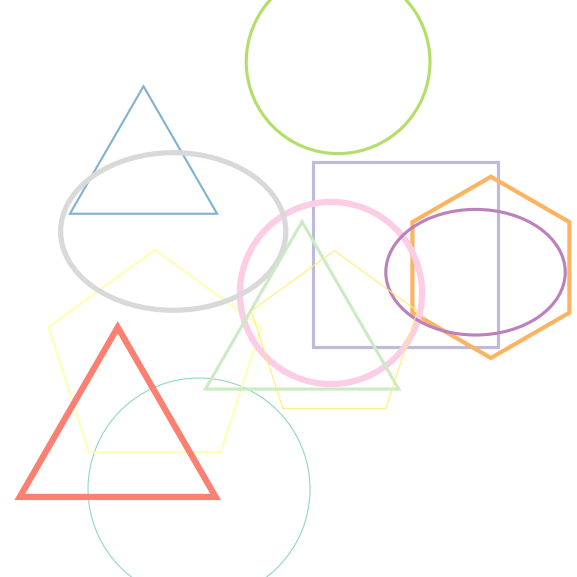[{"shape": "circle", "thickness": 0.5, "radius": 0.96, "center": [0.345, 0.152]}, {"shape": "pentagon", "thickness": 1, "radius": 0.97, "center": [0.268, 0.373]}, {"shape": "square", "thickness": 1.5, "radius": 0.8, "center": [0.702, 0.559]}, {"shape": "triangle", "thickness": 3, "radius": 0.98, "center": [0.204, 0.237]}, {"shape": "triangle", "thickness": 1, "radius": 0.74, "center": [0.249, 0.703]}, {"shape": "hexagon", "thickness": 2, "radius": 0.78, "center": [0.85, 0.536]}, {"shape": "circle", "thickness": 1.5, "radius": 0.8, "center": [0.585, 0.892]}, {"shape": "circle", "thickness": 3, "radius": 0.79, "center": [0.573, 0.492]}, {"shape": "oval", "thickness": 2.5, "radius": 0.97, "center": [0.3, 0.598]}, {"shape": "oval", "thickness": 1.5, "radius": 0.78, "center": [0.823, 0.528]}, {"shape": "triangle", "thickness": 1.5, "radius": 0.97, "center": [0.523, 0.422]}, {"shape": "pentagon", "thickness": 0.5, "radius": 0.76, "center": [0.579, 0.414]}]